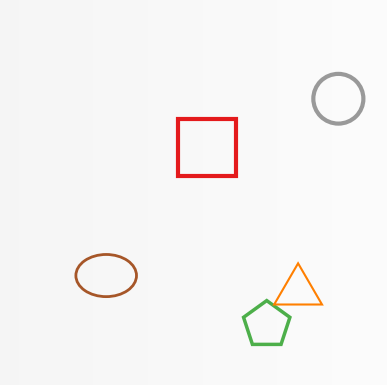[{"shape": "square", "thickness": 3, "radius": 0.37, "center": [0.534, 0.616]}, {"shape": "pentagon", "thickness": 2.5, "radius": 0.31, "center": [0.688, 0.156]}, {"shape": "triangle", "thickness": 1.5, "radius": 0.36, "center": [0.769, 0.245]}, {"shape": "oval", "thickness": 2, "radius": 0.39, "center": [0.274, 0.284]}, {"shape": "circle", "thickness": 3, "radius": 0.32, "center": [0.873, 0.744]}]